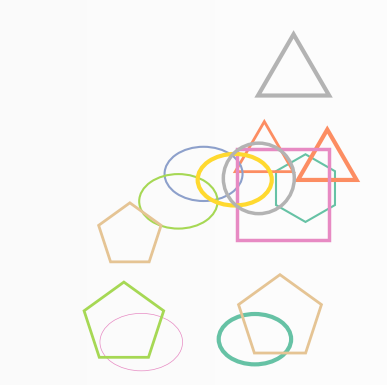[{"shape": "hexagon", "thickness": 1.5, "radius": 0.44, "center": [0.788, 0.511]}, {"shape": "oval", "thickness": 3, "radius": 0.47, "center": [0.658, 0.119]}, {"shape": "triangle", "thickness": 2, "radius": 0.43, "center": [0.682, 0.597]}, {"shape": "triangle", "thickness": 3, "radius": 0.44, "center": [0.845, 0.576]}, {"shape": "oval", "thickness": 1.5, "radius": 0.5, "center": [0.525, 0.548]}, {"shape": "square", "thickness": 2.5, "radius": 0.6, "center": [0.73, 0.495]}, {"shape": "oval", "thickness": 0.5, "radius": 0.53, "center": [0.365, 0.111]}, {"shape": "pentagon", "thickness": 2, "radius": 0.54, "center": [0.32, 0.159]}, {"shape": "oval", "thickness": 1.5, "radius": 0.51, "center": [0.46, 0.477]}, {"shape": "oval", "thickness": 3, "radius": 0.48, "center": [0.606, 0.533]}, {"shape": "pentagon", "thickness": 2, "radius": 0.56, "center": [0.723, 0.174]}, {"shape": "pentagon", "thickness": 2, "radius": 0.42, "center": [0.335, 0.388]}, {"shape": "triangle", "thickness": 3, "radius": 0.53, "center": [0.758, 0.805]}, {"shape": "circle", "thickness": 2.5, "radius": 0.46, "center": [0.668, 0.537]}]